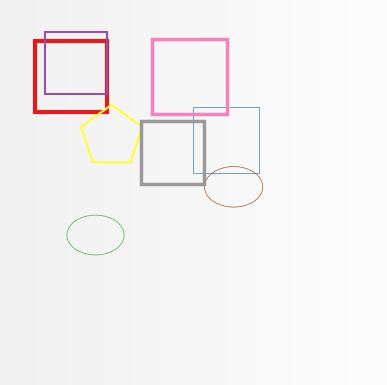[{"shape": "square", "thickness": 3, "radius": 0.47, "center": [0.182, 0.801]}, {"shape": "square", "thickness": 0.5, "radius": 0.43, "center": [0.583, 0.636]}, {"shape": "oval", "thickness": 0.5, "radius": 0.37, "center": [0.246, 0.389]}, {"shape": "square", "thickness": 1.5, "radius": 0.4, "center": [0.195, 0.837]}, {"shape": "pentagon", "thickness": 1.5, "radius": 0.41, "center": [0.288, 0.645]}, {"shape": "oval", "thickness": 0.5, "radius": 0.38, "center": [0.603, 0.515]}, {"shape": "square", "thickness": 2.5, "radius": 0.49, "center": [0.489, 0.801]}, {"shape": "square", "thickness": 2.5, "radius": 0.41, "center": [0.444, 0.604]}]